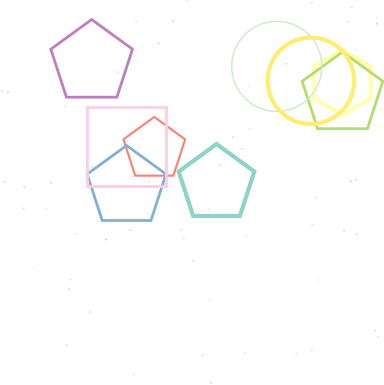[{"shape": "pentagon", "thickness": 3, "radius": 0.52, "center": [0.562, 0.523]}, {"shape": "hexagon", "thickness": 3, "radius": 0.42, "center": [0.889, 0.786]}, {"shape": "pentagon", "thickness": 1.5, "radius": 0.42, "center": [0.401, 0.612]}, {"shape": "pentagon", "thickness": 2, "radius": 0.54, "center": [0.329, 0.514]}, {"shape": "pentagon", "thickness": 2, "radius": 0.55, "center": [0.89, 0.755]}, {"shape": "square", "thickness": 2, "radius": 0.52, "center": [0.329, 0.619]}, {"shape": "pentagon", "thickness": 2, "radius": 0.56, "center": [0.238, 0.838]}, {"shape": "circle", "thickness": 1, "radius": 0.59, "center": [0.719, 0.828]}, {"shape": "circle", "thickness": 3, "radius": 0.56, "center": [0.808, 0.79]}]